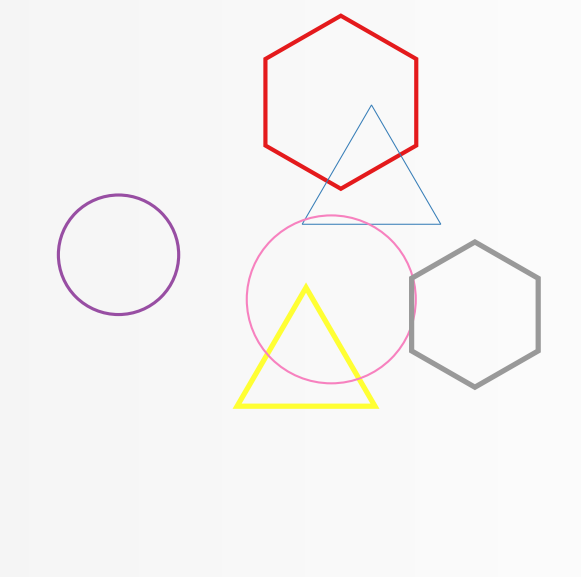[{"shape": "hexagon", "thickness": 2, "radius": 0.75, "center": [0.586, 0.822]}, {"shape": "triangle", "thickness": 0.5, "radius": 0.69, "center": [0.639, 0.68]}, {"shape": "circle", "thickness": 1.5, "radius": 0.52, "center": [0.204, 0.558]}, {"shape": "triangle", "thickness": 2.5, "radius": 0.68, "center": [0.527, 0.364]}, {"shape": "circle", "thickness": 1, "radius": 0.73, "center": [0.57, 0.481]}, {"shape": "hexagon", "thickness": 2.5, "radius": 0.63, "center": [0.817, 0.454]}]